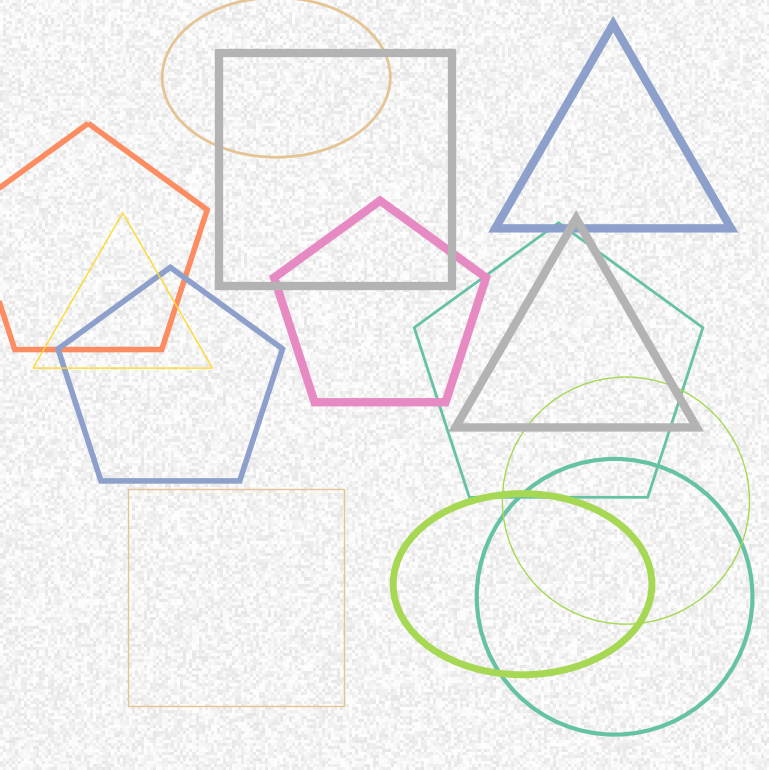[{"shape": "pentagon", "thickness": 1, "radius": 0.99, "center": [0.725, 0.514]}, {"shape": "circle", "thickness": 1.5, "radius": 0.9, "center": [0.798, 0.225]}, {"shape": "pentagon", "thickness": 2, "radius": 0.81, "center": [0.115, 0.677]}, {"shape": "pentagon", "thickness": 2, "radius": 0.77, "center": [0.221, 0.499]}, {"shape": "triangle", "thickness": 3, "radius": 0.88, "center": [0.796, 0.792]}, {"shape": "pentagon", "thickness": 3, "radius": 0.72, "center": [0.494, 0.595]}, {"shape": "circle", "thickness": 0.5, "radius": 0.8, "center": [0.813, 0.35]}, {"shape": "oval", "thickness": 2.5, "radius": 0.84, "center": [0.679, 0.241]}, {"shape": "triangle", "thickness": 0.5, "radius": 0.67, "center": [0.159, 0.589]}, {"shape": "square", "thickness": 0.5, "radius": 0.7, "center": [0.306, 0.224]}, {"shape": "oval", "thickness": 1, "radius": 0.74, "center": [0.359, 0.899]}, {"shape": "square", "thickness": 3, "radius": 0.76, "center": [0.436, 0.78]}, {"shape": "triangle", "thickness": 3, "radius": 0.9, "center": [0.748, 0.535]}]